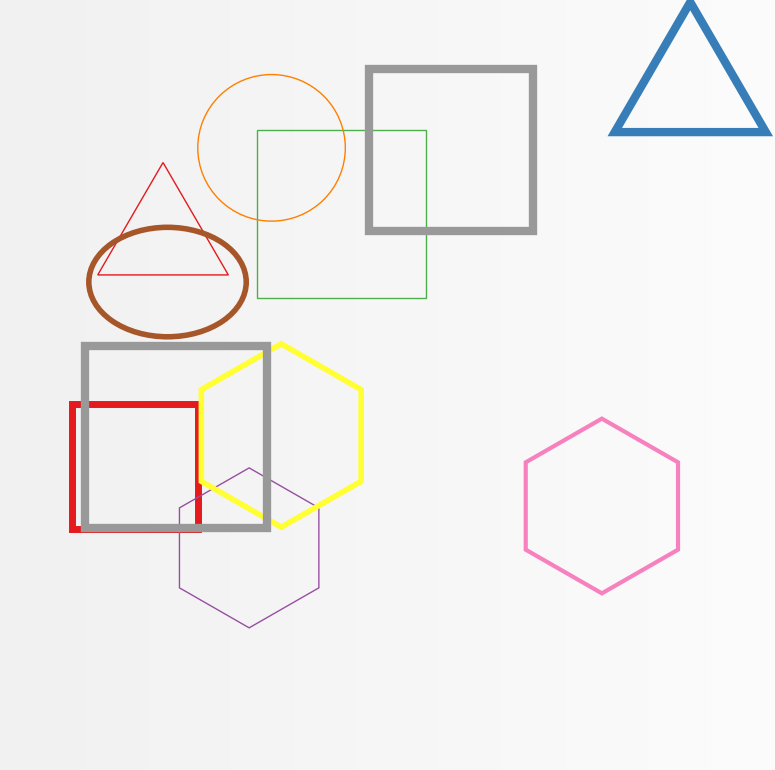[{"shape": "square", "thickness": 2.5, "radius": 0.41, "center": [0.175, 0.394]}, {"shape": "triangle", "thickness": 0.5, "radius": 0.49, "center": [0.21, 0.692]}, {"shape": "triangle", "thickness": 3, "radius": 0.56, "center": [0.891, 0.885]}, {"shape": "square", "thickness": 0.5, "radius": 0.55, "center": [0.44, 0.722]}, {"shape": "hexagon", "thickness": 0.5, "radius": 0.52, "center": [0.321, 0.288]}, {"shape": "circle", "thickness": 0.5, "radius": 0.48, "center": [0.35, 0.808]}, {"shape": "hexagon", "thickness": 2, "radius": 0.6, "center": [0.363, 0.434]}, {"shape": "oval", "thickness": 2, "radius": 0.51, "center": [0.216, 0.634]}, {"shape": "hexagon", "thickness": 1.5, "radius": 0.57, "center": [0.777, 0.343]}, {"shape": "square", "thickness": 3, "radius": 0.53, "center": [0.582, 0.805]}, {"shape": "square", "thickness": 3, "radius": 0.59, "center": [0.227, 0.433]}]